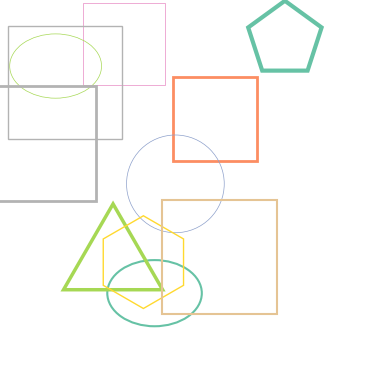[{"shape": "oval", "thickness": 1.5, "radius": 0.61, "center": [0.401, 0.239]}, {"shape": "pentagon", "thickness": 3, "radius": 0.5, "center": [0.74, 0.898]}, {"shape": "square", "thickness": 2, "radius": 0.55, "center": [0.558, 0.69]}, {"shape": "circle", "thickness": 0.5, "radius": 0.63, "center": [0.456, 0.522]}, {"shape": "square", "thickness": 0.5, "radius": 0.53, "center": [0.322, 0.885]}, {"shape": "oval", "thickness": 0.5, "radius": 0.6, "center": [0.144, 0.828]}, {"shape": "triangle", "thickness": 2.5, "radius": 0.74, "center": [0.294, 0.322]}, {"shape": "hexagon", "thickness": 1, "radius": 0.6, "center": [0.372, 0.319]}, {"shape": "square", "thickness": 1.5, "radius": 0.74, "center": [0.57, 0.332]}, {"shape": "square", "thickness": 2, "radius": 0.74, "center": [0.101, 0.627]}, {"shape": "square", "thickness": 1, "radius": 0.74, "center": [0.169, 0.785]}]